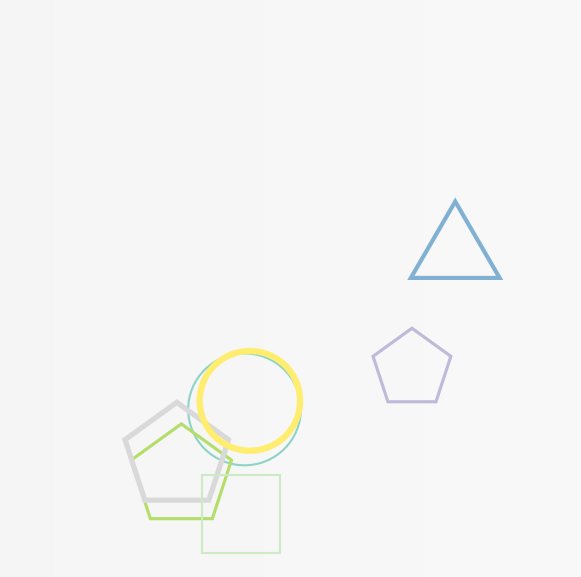[{"shape": "circle", "thickness": 1, "radius": 0.48, "center": [0.421, 0.29]}, {"shape": "pentagon", "thickness": 1.5, "radius": 0.35, "center": [0.709, 0.36]}, {"shape": "triangle", "thickness": 2, "radius": 0.44, "center": [0.783, 0.562]}, {"shape": "pentagon", "thickness": 1.5, "radius": 0.45, "center": [0.312, 0.174]}, {"shape": "pentagon", "thickness": 2.5, "radius": 0.47, "center": [0.304, 0.209]}, {"shape": "square", "thickness": 1, "radius": 0.34, "center": [0.415, 0.109]}, {"shape": "circle", "thickness": 3, "radius": 0.43, "center": [0.43, 0.305]}]